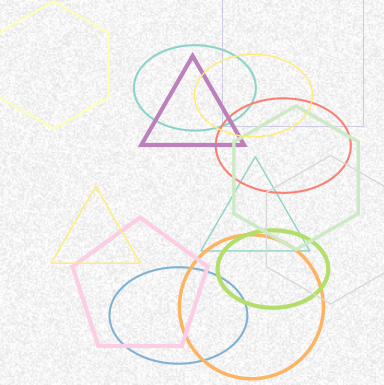[{"shape": "oval", "thickness": 1.5, "radius": 0.79, "center": [0.506, 0.772]}, {"shape": "triangle", "thickness": 1, "radius": 0.82, "center": [0.663, 0.43]}, {"shape": "hexagon", "thickness": 1.5, "radius": 0.83, "center": [0.139, 0.831]}, {"shape": "square", "thickness": 0.5, "radius": 0.91, "center": [0.76, 0.855]}, {"shape": "oval", "thickness": 1.5, "radius": 0.88, "center": [0.736, 0.622]}, {"shape": "oval", "thickness": 1.5, "radius": 0.9, "center": [0.463, 0.181]}, {"shape": "circle", "thickness": 2.5, "radius": 0.94, "center": [0.653, 0.203]}, {"shape": "oval", "thickness": 3, "radius": 0.72, "center": [0.709, 0.301]}, {"shape": "pentagon", "thickness": 3, "radius": 0.92, "center": [0.364, 0.251]}, {"shape": "hexagon", "thickness": 1, "radius": 0.96, "center": [0.859, 0.403]}, {"shape": "triangle", "thickness": 3, "radius": 0.77, "center": [0.5, 0.7]}, {"shape": "hexagon", "thickness": 2.5, "radius": 0.93, "center": [0.769, 0.538]}, {"shape": "oval", "thickness": 1, "radius": 0.77, "center": [0.658, 0.752]}, {"shape": "triangle", "thickness": 1, "radius": 0.67, "center": [0.249, 0.383]}]